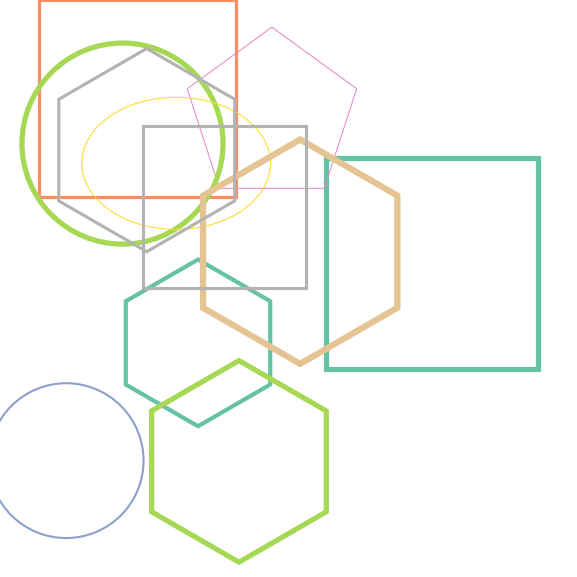[{"shape": "square", "thickness": 2.5, "radius": 0.92, "center": [0.748, 0.543]}, {"shape": "hexagon", "thickness": 2, "radius": 0.72, "center": [0.343, 0.405]}, {"shape": "square", "thickness": 1.5, "radius": 0.85, "center": [0.237, 0.828]}, {"shape": "circle", "thickness": 1, "radius": 0.67, "center": [0.115, 0.201]}, {"shape": "pentagon", "thickness": 0.5, "radius": 0.77, "center": [0.471, 0.798]}, {"shape": "hexagon", "thickness": 2.5, "radius": 0.87, "center": [0.414, 0.2]}, {"shape": "circle", "thickness": 2.5, "radius": 0.87, "center": [0.212, 0.75]}, {"shape": "oval", "thickness": 0.5, "radius": 0.82, "center": [0.305, 0.716]}, {"shape": "hexagon", "thickness": 3, "radius": 0.97, "center": [0.52, 0.563]}, {"shape": "square", "thickness": 1.5, "radius": 0.7, "center": [0.389, 0.641]}, {"shape": "hexagon", "thickness": 1.5, "radius": 0.88, "center": [0.254, 0.739]}]